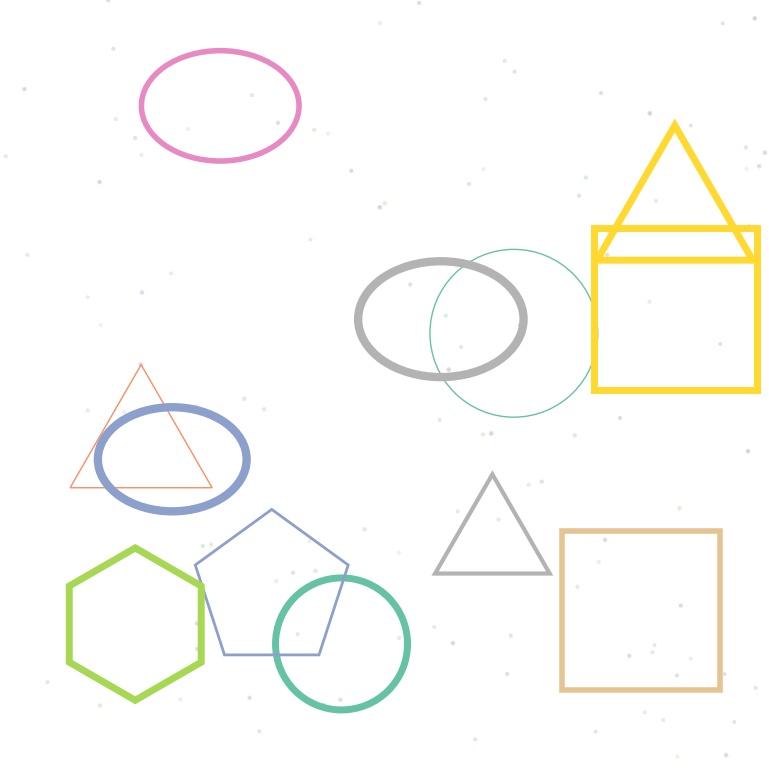[{"shape": "circle", "thickness": 0.5, "radius": 0.54, "center": [0.667, 0.567]}, {"shape": "circle", "thickness": 2.5, "radius": 0.43, "center": [0.444, 0.164]}, {"shape": "triangle", "thickness": 0.5, "radius": 0.53, "center": [0.183, 0.42]}, {"shape": "pentagon", "thickness": 1, "radius": 0.52, "center": [0.353, 0.234]}, {"shape": "oval", "thickness": 3, "radius": 0.48, "center": [0.224, 0.404]}, {"shape": "oval", "thickness": 2, "radius": 0.51, "center": [0.286, 0.863]}, {"shape": "hexagon", "thickness": 2.5, "radius": 0.49, "center": [0.176, 0.189]}, {"shape": "triangle", "thickness": 2.5, "radius": 0.58, "center": [0.876, 0.72]}, {"shape": "square", "thickness": 2.5, "radius": 0.53, "center": [0.877, 0.599]}, {"shape": "square", "thickness": 2, "radius": 0.52, "center": [0.832, 0.208]}, {"shape": "oval", "thickness": 3, "radius": 0.54, "center": [0.573, 0.585]}, {"shape": "triangle", "thickness": 1.5, "radius": 0.43, "center": [0.639, 0.298]}]